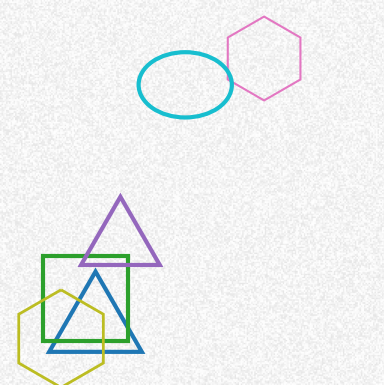[{"shape": "triangle", "thickness": 3, "radius": 0.69, "center": [0.248, 0.156]}, {"shape": "square", "thickness": 3, "radius": 0.55, "center": [0.222, 0.225]}, {"shape": "triangle", "thickness": 3, "radius": 0.59, "center": [0.313, 0.371]}, {"shape": "hexagon", "thickness": 1.5, "radius": 0.54, "center": [0.686, 0.848]}, {"shape": "hexagon", "thickness": 2, "radius": 0.63, "center": [0.159, 0.12]}, {"shape": "oval", "thickness": 3, "radius": 0.61, "center": [0.481, 0.78]}]